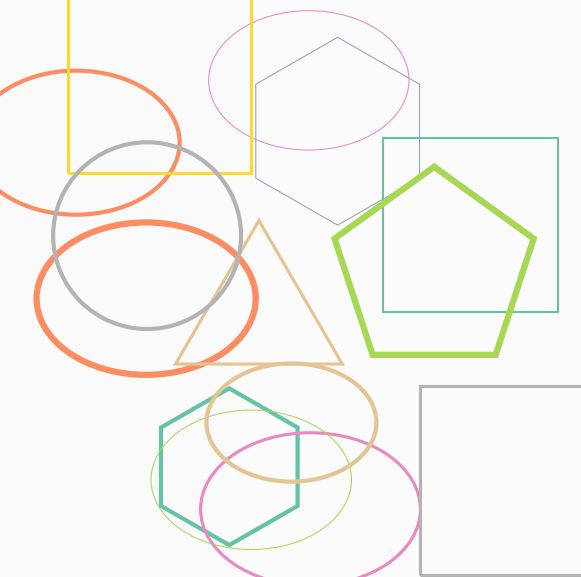[{"shape": "square", "thickness": 1, "radius": 0.75, "center": [0.81, 0.609]}, {"shape": "hexagon", "thickness": 2, "radius": 0.68, "center": [0.394, 0.191]}, {"shape": "oval", "thickness": 3, "radius": 0.94, "center": [0.251, 0.482]}, {"shape": "oval", "thickness": 2, "radius": 0.89, "center": [0.131, 0.752]}, {"shape": "hexagon", "thickness": 0.5, "radius": 0.81, "center": [0.581, 0.772]}, {"shape": "oval", "thickness": 0.5, "radius": 0.86, "center": [0.531, 0.86]}, {"shape": "oval", "thickness": 1.5, "radius": 0.95, "center": [0.534, 0.117]}, {"shape": "pentagon", "thickness": 3, "radius": 0.9, "center": [0.747, 0.53]}, {"shape": "oval", "thickness": 0.5, "radius": 0.86, "center": [0.432, 0.168]}, {"shape": "square", "thickness": 1.5, "radius": 0.79, "center": [0.274, 0.858]}, {"shape": "triangle", "thickness": 1.5, "radius": 0.83, "center": [0.445, 0.452]}, {"shape": "oval", "thickness": 2, "radius": 0.73, "center": [0.501, 0.267]}, {"shape": "square", "thickness": 1.5, "radius": 0.82, "center": [0.887, 0.167]}, {"shape": "circle", "thickness": 2, "radius": 0.81, "center": [0.253, 0.591]}]